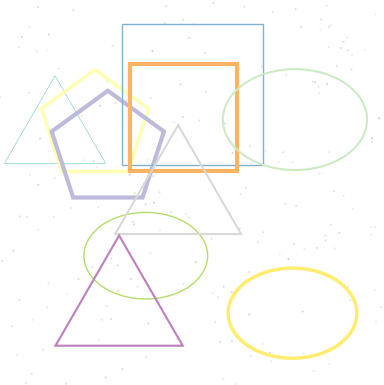[{"shape": "triangle", "thickness": 0.5, "radius": 0.76, "center": [0.143, 0.652]}, {"shape": "pentagon", "thickness": 2.5, "radius": 0.73, "center": [0.247, 0.673]}, {"shape": "pentagon", "thickness": 3, "radius": 0.77, "center": [0.28, 0.611]}, {"shape": "square", "thickness": 1, "radius": 0.91, "center": [0.5, 0.756]}, {"shape": "square", "thickness": 3, "radius": 0.7, "center": [0.476, 0.694]}, {"shape": "oval", "thickness": 1, "radius": 0.8, "center": [0.379, 0.336]}, {"shape": "triangle", "thickness": 1.5, "radius": 0.94, "center": [0.463, 0.486]}, {"shape": "triangle", "thickness": 1.5, "radius": 0.95, "center": [0.309, 0.197]}, {"shape": "oval", "thickness": 1.5, "radius": 0.94, "center": [0.766, 0.689]}, {"shape": "oval", "thickness": 2.5, "radius": 0.84, "center": [0.76, 0.187]}]